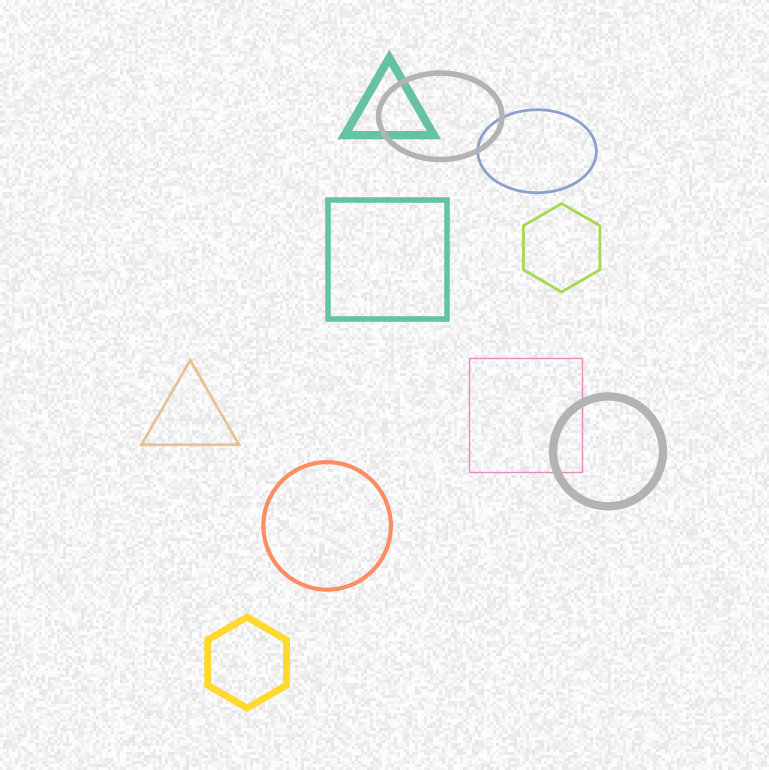[{"shape": "square", "thickness": 2, "radius": 0.39, "center": [0.504, 0.663]}, {"shape": "triangle", "thickness": 3, "radius": 0.33, "center": [0.506, 0.858]}, {"shape": "circle", "thickness": 1.5, "radius": 0.41, "center": [0.425, 0.317]}, {"shape": "oval", "thickness": 1, "radius": 0.39, "center": [0.698, 0.804]}, {"shape": "square", "thickness": 0.5, "radius": 0.37, "center": [0.682, 0.461]}, {"shape": "hexagon", "thickness": 1, "radius": 0.29, "center": [0.729, 0.678]}, {"shape": "hexagon", "thickness": 2.5, "radius": 0.3, "center": [0.321, 0.139]}, {"shape": "triangle", "thickness": 1, "radius": 0.37, "center": [0.247, 0.459]}, {"shape": "circle", "thickness": 3, "radius": 0.36, "center": [0.79, 0.414]}, {"shape": "oval", "thickness": 2, "radius": 0.4, "center": [0.572, 0.849]}]